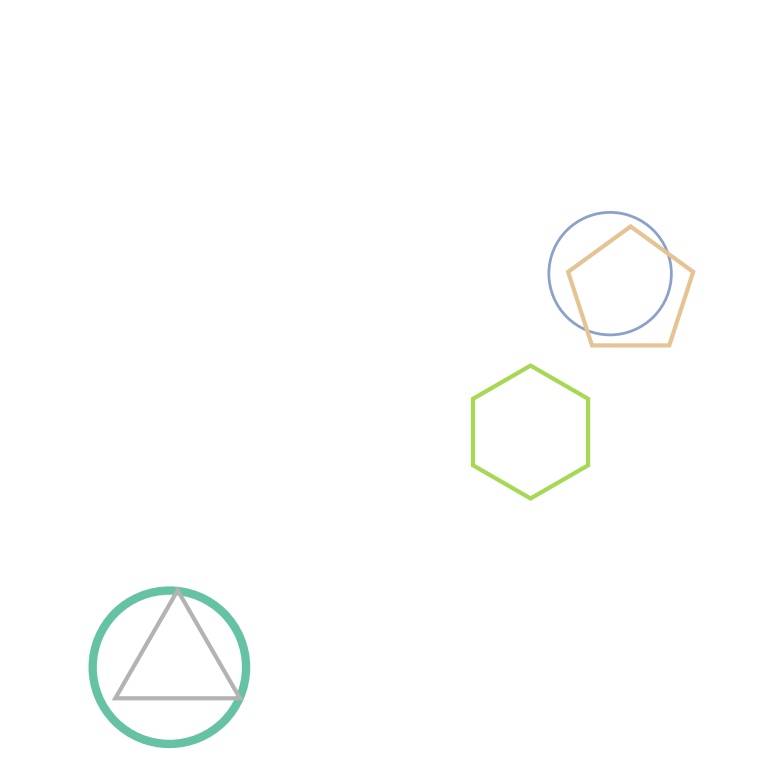[{"shape": "circle", "thickness": 3, "radius": 0.5, "center": [0.22, 0.133]}, {"shape": "circle", "thickness": 1, "radius": 0.4, "center": [0.792, 0.645]}, {"shape": "hexagon", "thickness": 1.5, "radius": 0.43, "center": [0.689, 0.439]}, {"shape": "pentagon", "thickness": 1.5, "radius": 0.43, "center": [0.819, 0.621]}, {"shape": "triangle", "thickness": 1.5, "radius": 0.47, "center": [0.231, 0.14]}]